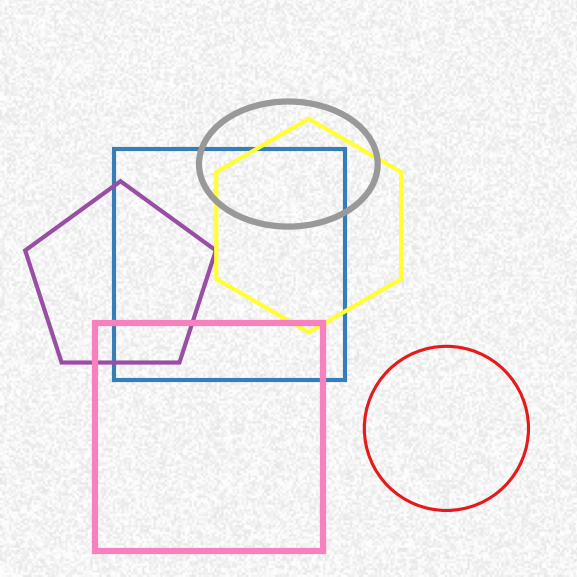[{"shape": "circle", "thickness": 1.5, "radius": 0.71, "center": [0.773, 0.257]}, {"shape": "square", "thickness": 2, "radius": 1.0, "center": [0.398, 0.541]}, {"shape": "pentagon", "thickness": 2, "radius": 0.87, "center": [0.209, 0.512]}, {"shape": "hexagon", "thickness": 2, "radius": 0.92, "center": [0.535, 0.609]}, {"shape": "square", "thickness": 3, "radius": 0.99, "center": [0.362, 0.242]}, {"shape": "oval", "thickness": 3, "radius": 0.77, "center": [0.499, 0.715]}]